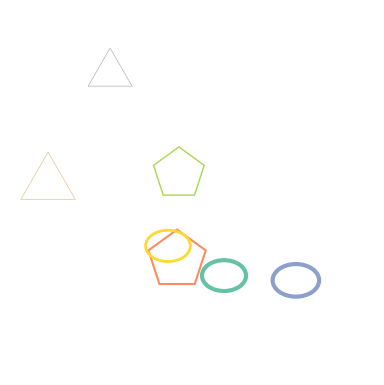[{"shape": "oval", "thickness": 3, "radius": 0.29, "center": [0.582, 0.284]}, {"shape": "pentagon", "thickness": 1.5, "radius": 0.39, "center": [0.46, 0.326]}, {"shape": "oval", "thickness": 3, "radius": 0.3, "center": [0.768, 0.272]}, {"shape": "pentagon", "thickness": 1, "radius": 0.35, "center": [0.465, 0.549]}, {"shape": "oval", "thickness": 2, "radius": 0.29, "center": [0.436, 0.361]}, {"shape": "triangle", "thickness": 0.5, "radius": 0.41, "center": [0.125, 0.523]}, {"shape": "triangle", "thickness": 0.5, "radius": 0.33, "center": [0.286, 0.809]}]